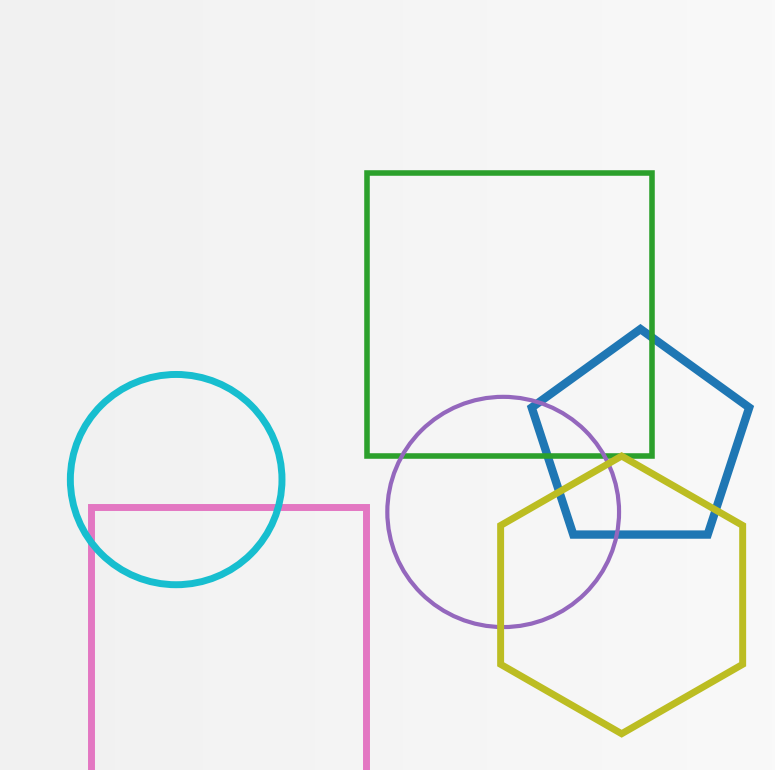[{"shape": "pentagon", "thickness": 3, "radius": 0.74, "center": [0.826, 0.425]}, {"shape": "square", "thickness": 2, "radius": 0.92, "center": [0.658, 0.592]}, {"shape": "circle", "thickness": 1.5, "radius": 0.75, "center": [0.649, 0.335]}, {"shape": "square", "thickness": 2.5, "radius": 0.89, "center": [0.295, 0.163]}, {"shape": "hexagon", "thickness": 2.5, "radius": 0.9, "center": [0.802, 0.227]}, {"shape": "circle", "thickness": 2.5, "radius": 0.68, "center": [0.227, 0.377]}]